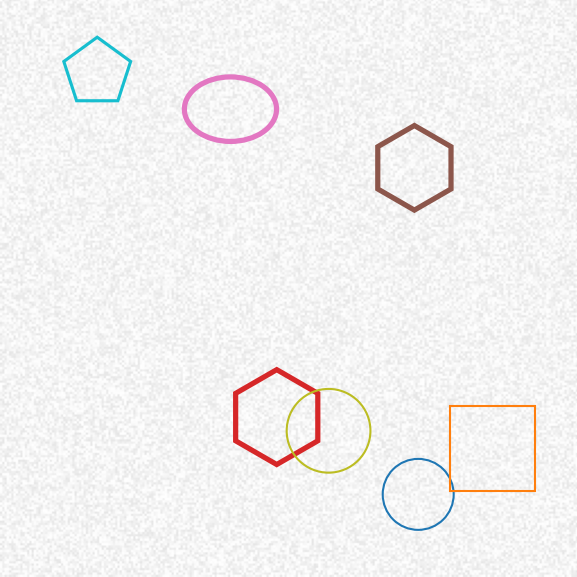[{"shape": "circle", "thickness": 1, "radius": 0.31, "center": [0.724, 0.143]}, {"shape": "square", "thickness": 1, "radius": 0.37, "center": [0.853, 0.223]}, {"shape": "hexagon", "thickness": 2.5, "radius": 0.41, "center": [0.479, 0.277]}, {"shape": "hexagon", "thickness": 2.5, "radius": 0.37, "center": [0.718, 0.709]}, {"shape": "oval", "thickness": 2.5, "radius": 0.4, "center": [0.399, 0.81]}, {"shape": "circle", "thickness": 1, "radius": 0.36, "center": [0.569, 0.253]}, {"shape": "pentagon", "thickness": 1.5, "radius": 0.3, "center": [0.168, 0.874]}]